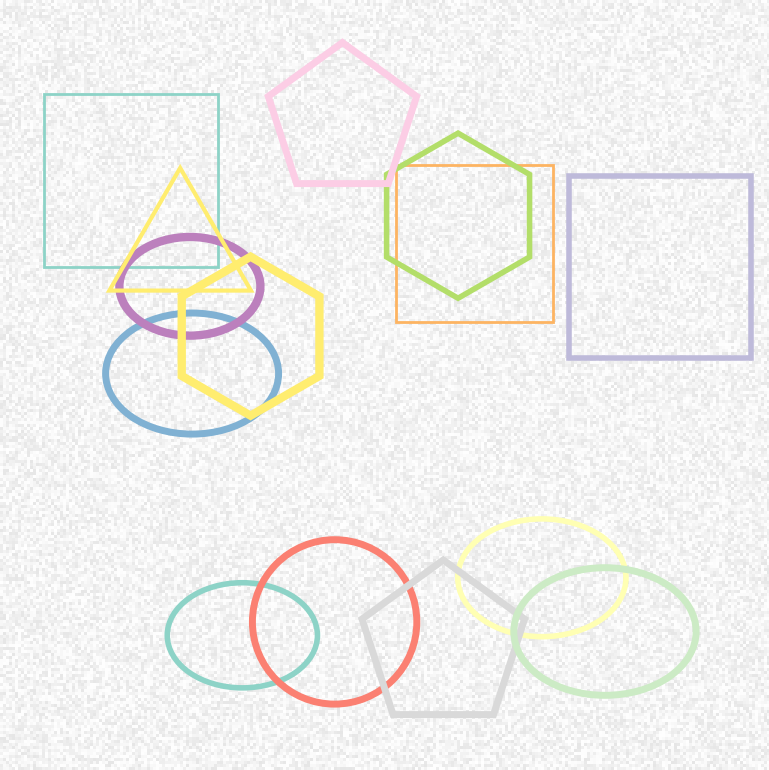[{"shape": "square", "thickness": 1, "radius": 0.56, "center": [0.17, 0.765]}, {"shape": "oval", "thickness": 2, "radius": 0.49, "center": [0.315, 0.175]}, {"shape": "oval", "thickness": 2, "radius": 0.55, "center": [0.704, 0.25]}, {"shape": "square", "thickness": 2, "radius": 0.59, "center": [0.857, 0.653]}, {"shape": "circle", "thickness": 2.5, "radius": 0.53, "center": [0.435, 0.192]}, {"shape": "oval", "thickness": 2.5, "radius": 0.56, "center": [0.249, 0.515]}, {"shape": "square", "thickness": 1, "radius": 0.51, "center": [0.616, 0.684]}, {"shape": "hexagon", "thickness": 2, "radius": 0.54, "center": [0.595, 0.72]}, {"shape": "pentagon", "thickness": 2.5, "radius": 0.51, "center": [0.445, 0.843]}, {"shape": "pentagon", "thickness": 2.5, "radius": 0.55, "center": [0.576, 0.162]}, {"shape": "oval", "thickness": 3, "radius": 0.46, "center": [0.247, 0.628]}, {"shape": "oval", "thickness": 2.5, "radius": 0.59, "center": [0.786, 0.18]}, {"shape": "hexagon", "thickness": 3, "radius": 0.52, "center": [0.325, 0.563]}, {"shape": "triangle", "thickness": 1.5, "radius": 0.53, "center": [0.234, 0.676]}]